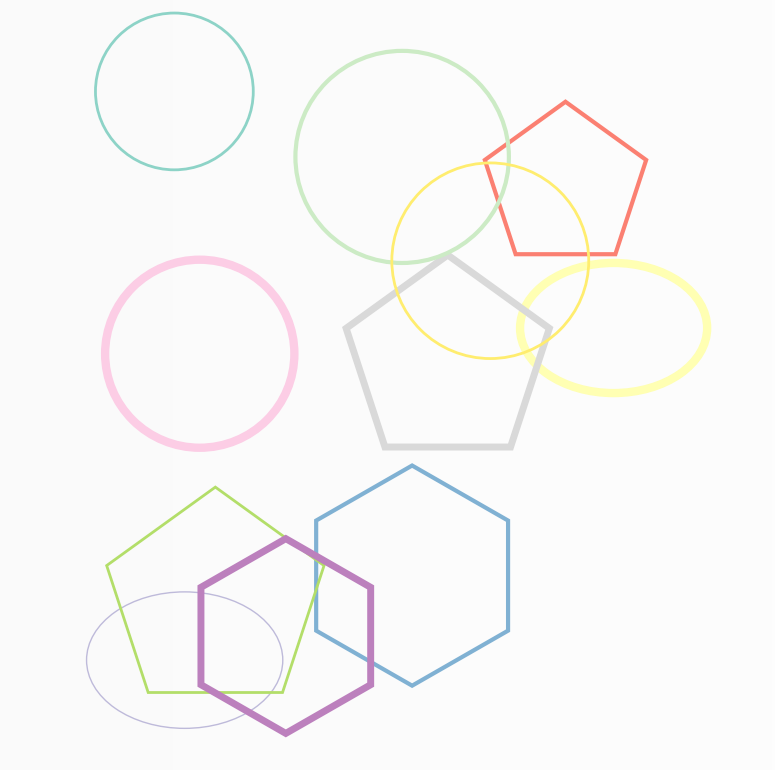[{"shape": "circle", "thickness": 1, "radius": 0.51, "center": [0.225, 0.881]}, {"shape": "oval", "thickness": 3, "radius": 0.6, "center": [0.792, 0.574]}, {"shape": "oval", "thickness": 0.5, "radius": 0.63, "center": [0.238, 0.143]}, {"shape": "pentagon", "thickness": 1.5, "radius": 0.55, "center": [0.73, 0.758]}, {"shape": "hexagon", "thickness": 1.5, "radius": 0.71, "center": [0.532, 0.252]}, {"shape": "pentagon", "thickness": 1, "radius": 0.74, "center": [0.278, 0.22]}, {"shape": "circle", "thickness": 3, "radius": 0.61, "center": [0.258, 0.541]}, {"shape": "pentagon", "thickness": 2.5, "radius": 0.69, "center": [0.578, 0.531]}, {"shape": "hexagon", "thickness": 2.5, "radius": 0.63, "center": [0.369, 0.174]}, {"shape": "circle", "thickness": 1.5, "radius": 0.69, "center": [0.519, 0.796]}, {"shape": "circle", "thickness": 1, "radius": 0.64, "center": [0.633, 0.661]}]